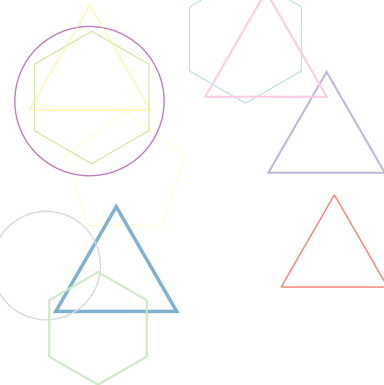[{"shape": "hexagon", "thickness": 0.5, "radius": 0.84, "center": [0.637, 0.899]}, {"shape": "pentagon", "thickness": 0.5, "radius": 0.81, "center": [0.325, 0.546]}, {"shape": "triangle", "thickness": 1.5, "radius": 0.87, "center": [0.848, 0.639]}, {"shape": "triangle", "thickness": 1, "radius": 0.8, "center": [0.868, 0.334]}, {"shape": "triangle", "thickness": 2.5, "radius": 0.91, "center": [0.302, 0.282]}, {"shape": "hexagon", "thickness": 0.5, "radius": 0.86, "center": [0.238, 0.747]}, {"shape": "triangle", "thickness": 1.5, "radius": 0.91, "center": [0.691, 0.84]}, {"shape": "circle", "thickness": 1, "radius": 0.7, "center": [0.12, 0.31]}, {"shape": "circle", "thickness": 1, "radius": 0.97, "center": [0.232, 0.737]}, {"shape": "hexagon", "thickness": 1.5, "radius": 0.73, "center": [0.255, 0.147]}, {"shape": "triangle", "thickness": 0.5, "radius": 0.91, "center": [0.233, 0.805]}]